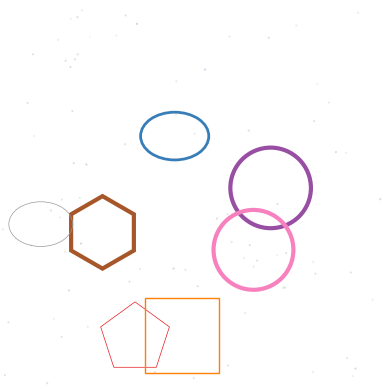[{"shape": "pentagon", "thickness": 0.5, "radius": 0.47, "center": [0.351, 0.122]}, {"shape": "oval", "thickness": 2, "radius": 0.44, "center": [0.454, 0.647]}, {"shape": "circle", "thickness": 3, "radius": 0.52, "center": [0.703, 0.512]}, {"shape": "square", "thickness": 1, "radius": 0.48, "center": [0.473, 0.128]}, {"shape": "hexagon", "thickness": 3, "radius": 0.47, "center": [0.266, 0.396]}, {"shape": "circle", "thickness": 3, "radius": 0.52, "center": [0.658, 0.351]}, {"shape": "oval", "thickness": 0.5, "radius": 0.41, "center": [0.106, 0.418]}]